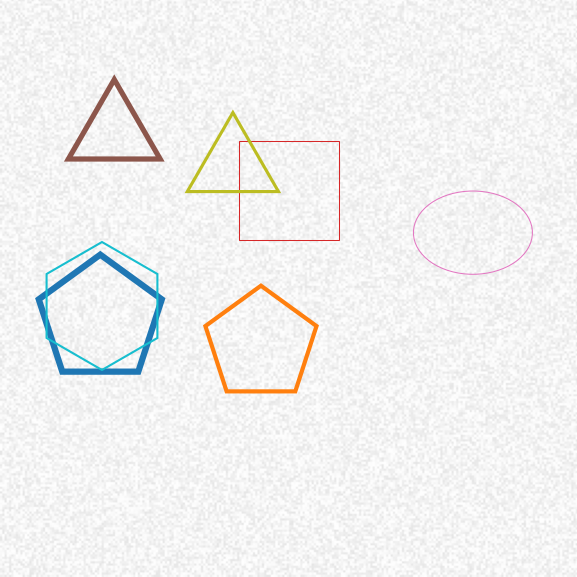[{"shape": "pentagon", "thickness": 3, "radius": 0.56, "center": [0.174, 0.446]}, {"shape": "pentagon", "thickness": 2, "radius": 0.51, "center": [0.452, 0.403]}, {"shape": "square", "thickness": 0.5, "radius": 0.43, "center": [0.5, 0.67]}, {"shape": "triangle", "thickness": 2.5, "radius": 0.46, "center": [0.198, 0.77]}, {"shape": "oval", "thickness": 0.5, "radius": 0.51, "center": [0.819, 0.596]}, {"shape": "triangle", "thickness": 1.5, "radius": 0.46, "center": [0.403, 0.713]}, {"shape": "hexagon", "thickness": 1, "radius": 0.55, "center": [0.177, 0.469]}]